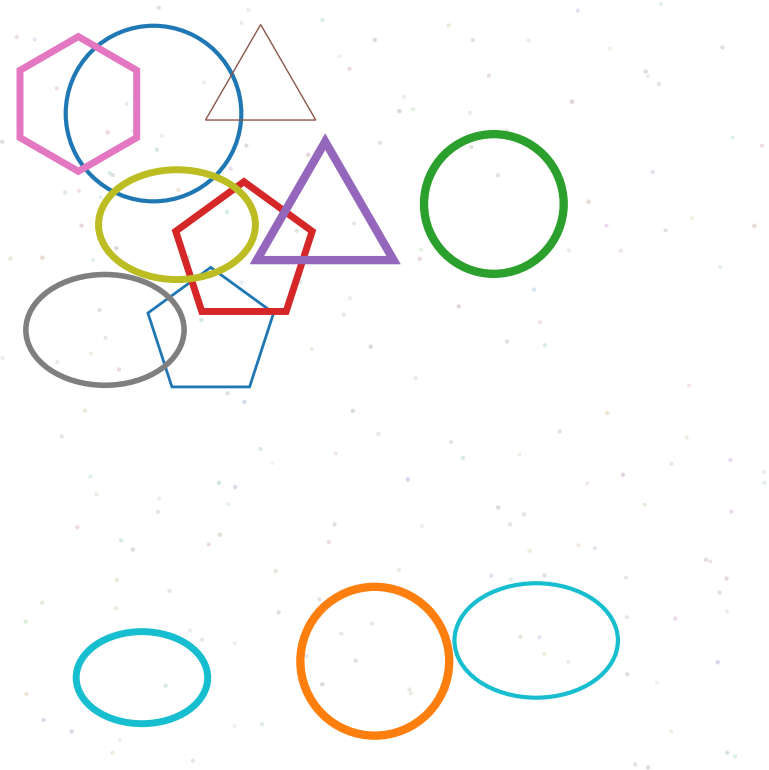[{"shape": "pentagon", "thickness": 1, "radius": 0.43, "center": [0.274, 0.567]}, {"shape": "circle", "thickness": 1.5, "radius": 0.57, "center": [0.199, 0.853]}, {"shape": "circle", "thickness": 3, "radius": 0.48, "center": [0.487, 0.141]}, {"shape": "circle", "thickness": 3, "radius": 0.45, "center": [0.641, 0.735]}, {"shape": "pentagon", "thickness": 2.5, "radius": 0.47, "center": [0.317, 0.671]}, {"shape": "triangle", "thickness": 3, "radius": 0.51, "center": [0.422, 0.713]}, {"shape": "triangle", "thickness": 0.5, "radius": 0.41, "center": [0.338, 0.885]}, {"shape": "hexagon", "thickness": 2.5, "radius": 0.44, "center": [0.102, 0.865]}, {"shape": "oval", "thickness": 2, "radius": 0.51, "center": [0.136, 0.572]}, {"shape": "oval", "thickness": 2.5, "radius": 0.51, "center": [0.23, 0.708]}, {"shape": "oval", "thickness": 1.5, "radius": 0.53, "center": [0.696, 0.168]}, {"shape": "oval", "thickness": 2.5, "radius": 0.43, "center": [0.184, 0.12]}]